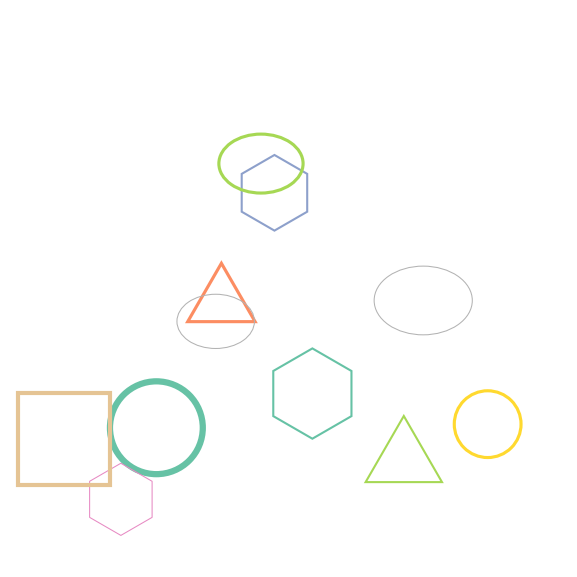[{"shape": "hexagon", "thickness": 1, "radius": 0.39, "center": [0.541, 0.318]}, {"shape": "circle", "thickness": 3, "radius": 0.4, "center": [0.271, 0.258]}, {"shape": "triangle", "thickness": 1.5, "radius": 0.34, "center": [0.383, 0.476]}, {"shape": "hexagon", "thickness": 1, "radius": 0.33, "center": [0.475, 0.665]}, {"shape": "hexagon", "thickness": 0.5, "radius": 0.31, "center": [0.209, 0.134]}, {"shape": "triangle", "thickness": 1, "radius": 0.38, "center": [0.699, 0.202]}, {"shape": "oval", "thickness": 1.5, "radius": 0.36, "center": [0.452, 0.716]}, {"shape": "circle", "thickness": 1.5, "radius": 0.29, "center": [0.844, 0.265]}, {"shape": "square", "thickness": 2, "radius": 0.4, "center": [0.111, 0.239]}, {"shape": "oval", "thickness": 0.5, "radius": 0.42, "center": [0.733, 0.479]}, {"shape": "oval", "thickness": 0.5, "radius": 0.34, "center": [0.373, 0.443]}]